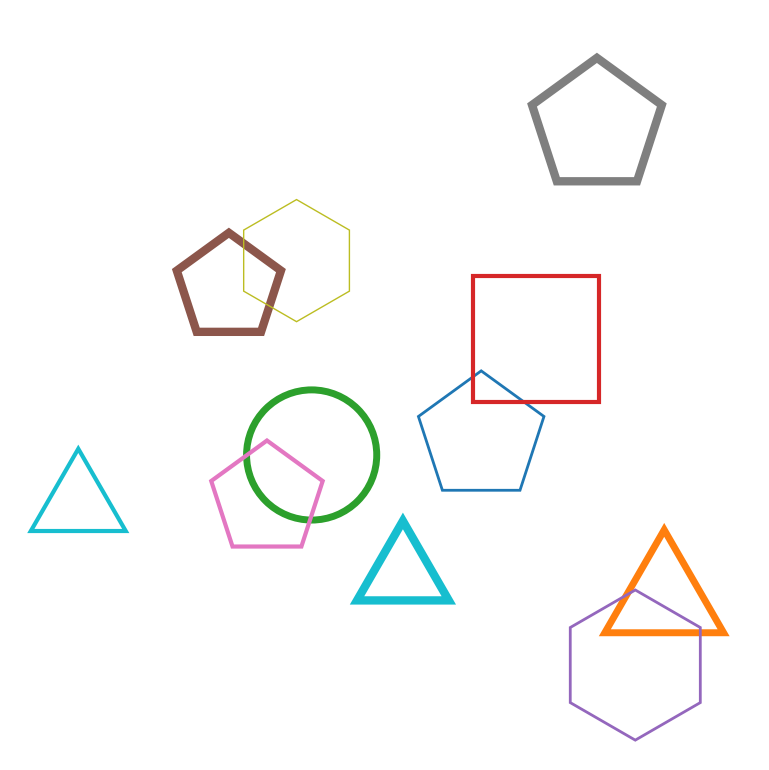[{"shape": "pentagon", "thickness": 1, "radius": 0.43, "center": [0.625, 0.433]}, {"shape": "triangle", "thickness": 2.5, "radius": 0.45, "center": [0.863, 0.223]}, {"shape": "circle", "thickness": 2.5, "radius": 0.42, "center": [0.405, 0.409]}, {"shape": "square", "thickness": 1.5, "radius": 0.41, "center": [0.696, 0.56]}, {"shape": "hexagon", "thickness": 1, "radius": 0.49, "center": [0.825, 0.136]}, {"shape": "pentagon", "thickness": 3, "radius": 0.36, "center": [0.297, 0.627]}, {"shape": "pentagon", "thickness": 1.5, "radius": 0.38, "center": [0.347, 0.352]}, {"shape": "pentagon", "thickness": 3, "radius": 0.44, "center": [0.775, 0.836]}, {"shape": "hexagon", "thickness": 0.5, "radius": 0.4, "center": [0.385, 0.662]}, {"shape": "triangle", "thickness": 3, "radius": 0.34, "center": [0.523, 0.255]}, {"shape": "triangle", "thickness": 1.5, "radius": 0.36, "center": [0.102, 0.346]}]